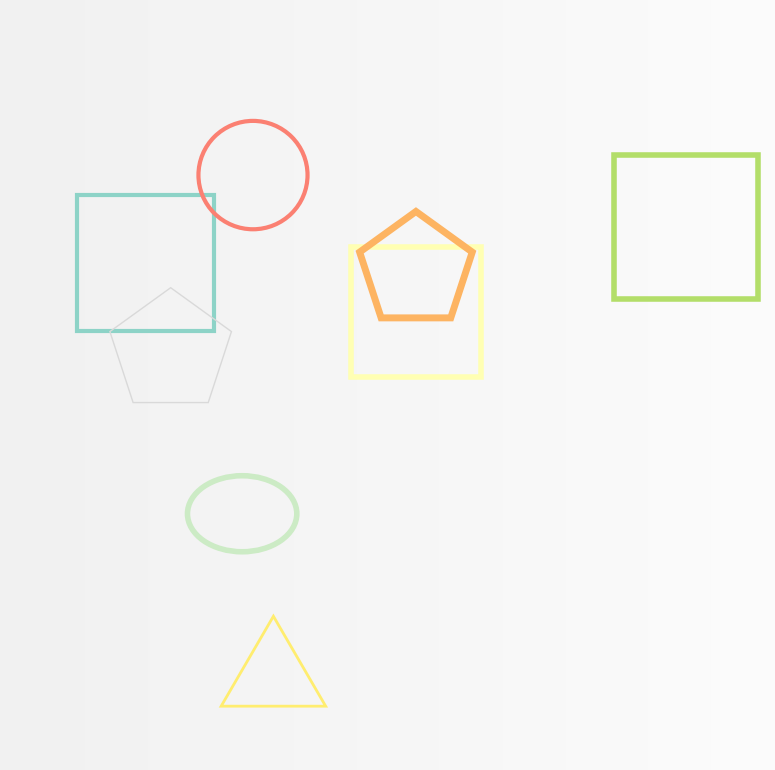[{"shape": "square", "thickness": 1.5, "radius": 0.44, "center": [0.188, 0.659]}, {"shape": "square", "thickness": 2, "radius": 0.42, "center": [0.537, 0.595]}, {"shape": "circle", "thickness": 1.5, "radius": 0.35, "center": [0.326, 0.773]}, {"shape": "pentagon", "thickness": 2.5, "radius": 0.38, "center": [0.537, 0.649]}, {"shape": "square", "thickness": 2, "radius": 0.47, "center": [0.885, 0.705]}, {"shape": "pentagon", "thickness": 0.5, "radius": 0.41, "center": [0.22, 0.544]}, {"shape": "oval", "thickness": 2, "radius": 0.35, "center": [0.312, 0.333]}, {"shape": "triangle", "thickness": 1, "radius": 0.39, "center": [0.353, 0.122]}]